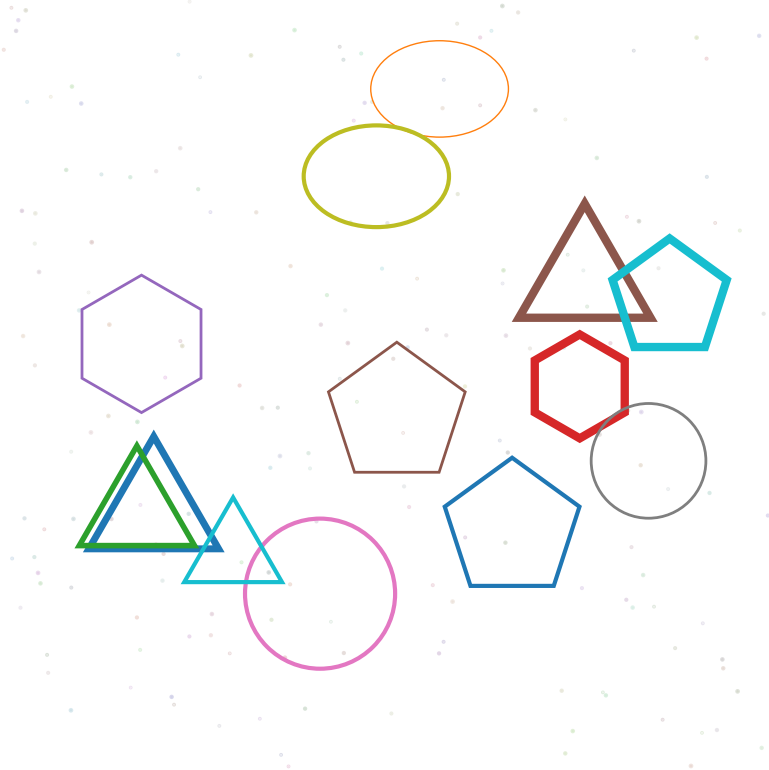[{"shape": "triangle", "thickness": 2.5, "radius": 0.49, "center": [0.2, 0.336]}, {"shape": "pentagon", "thickness": 1.5, "radius": 0.46, "center": [0.665, 0.314]}, {"shape": "oval", "thickness": 0.5, "radius": 0.45, "center": [0.571, 0.885]}, {"shape": "triangle", "thickness": 2, "radius": 0.43, "center": [0.178, 0.335]}, {"shape": "hexagon", "thickness": 3, "radius": 0.34, "center": [0.753, 0.498]}, {"shape": "hexagon", "thickness": 1, "radius": 0.45, "center": [0.184, 0.553]}, {"shape": "pentagon", "thickness": 1, "radius": 0.47, "center": [0.515, 0.462]}, {"shape": "triangle", "thickness": 3, "radius": 0.49, "center": [0.759, 0.637]}, {"shape": "circle", "thickness": 1.5, "radius": 0.49, "center": [0.416, 0.229]}, {"shape": "circle", "thickness": 1, "radius": 0.37, "center": [0.842, 0.401]}, {"shape": "oval", "thickness": 1.5, "radius": 0.47, "center": [0.489, 0.771]}, {"shape": "pentagon", "thickness": 3, "radius": 0.39, "center": [0.87, 0.612]}, {"shape": "triangle", "thickness": 1.5, "radius": 0.37, "center": [0.303, 0.281]}]